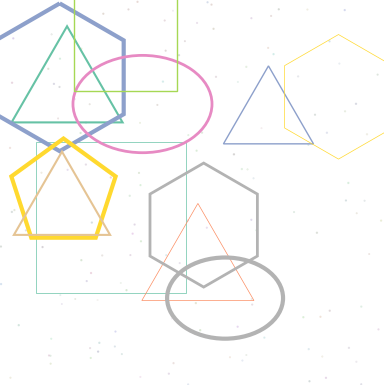[{"shape": "triangle", "thickness": 1.5, "radius": 0.83, "center": [0.174, 0.765]}, {"shape": "square", "thickness": 0.5, "radius": 0.98, "center": [0.288, 0.435]}, {"shape": "triangle", "thickness": 0.5, "radius": 0.84, "center": [0.514, 0.303]}, {"shape": "hexagon", "thickness": 3, "radius": 0.96, "center": [0.155, 0.799]}, {"shape": "triangle", "thickness": 1, "radius": 0.67, "center": [0.697, 0.694]}, {"shape": "oval", "thickness": 2, "radius": 0.9, "center": [0.37, 0.73]}, {"shape": "square", "thickness": 1, "radius": 0.67, "center": [0.326, 0.898]}, {"shape": "pentagon", "thickness": 3, "radius": 0.71, "center": [0.165, 0.498]}, {"shape": "hexagon", "thickness": 0.5, "radius": 0.81, "center": [0.879, 0.749]}, {"shape": "triangle", "thickness": 1.5, "radius": 0.72, "center": [0.161, 0.462]}, {"shape": "hexagon", "thickness": 2, "radius": 0.81, "center": [0.529, 0.415]}, {"shape": "oval", "thickness": 3, "radius": 0.75, "center": [0.585, 0.226]}]